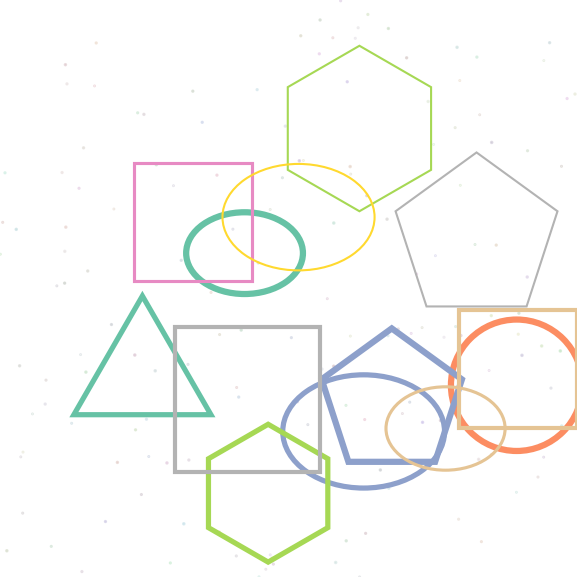[{"shape": "oval", "thickness": 3, "radius": 0.51, "center": [0.423, 0.561]}, {"shape": "triangle", "thickness": 2.5, "radius": 0.69, "center": [0.247, 0.35]}, {"shape": "circle", "thickness": 3, "radius": 0.57, "center": [0.895, 0.332]}, {"shape": "pentagon", "thickness": 3, "radius": 0.64, "center": [0.678, 0.303]}, {"shape": "oval", "thickness": 2.5, "radius": 0.7, "center": [0.63, 0.252]}, {"shape": "square", "thickness": 1.5, "radius": 0.51, "center": [0.334, 0.614]}, {"shape": "hexagon", "thickness": 2.5, "radius": 0.6, "center": [0.464, 0.145]}, {"shape": "hexagon", "thickness": 1, "radius": 0.72, "center": [0.622, 0.777]}, {"shape": "oval", "thickness": 1, "radius": 0.66, "center": [0.517, 0.623]}, {"shape": "oval", "thickness": 1.5, "radius": 0.52, "center": [0.772, 0.257]}, {"shape": "square", "thickness": 2, "radius": 0.51, "center": [0.897, 0.361]}, {"shape": "square", "thickness": 2, "radius": 0.63, "center": [0.429, 0.308]}, {"shape": "pentagon", "thickness": 1, "radius": 0.74, "center": [0.825, 0.588]}]